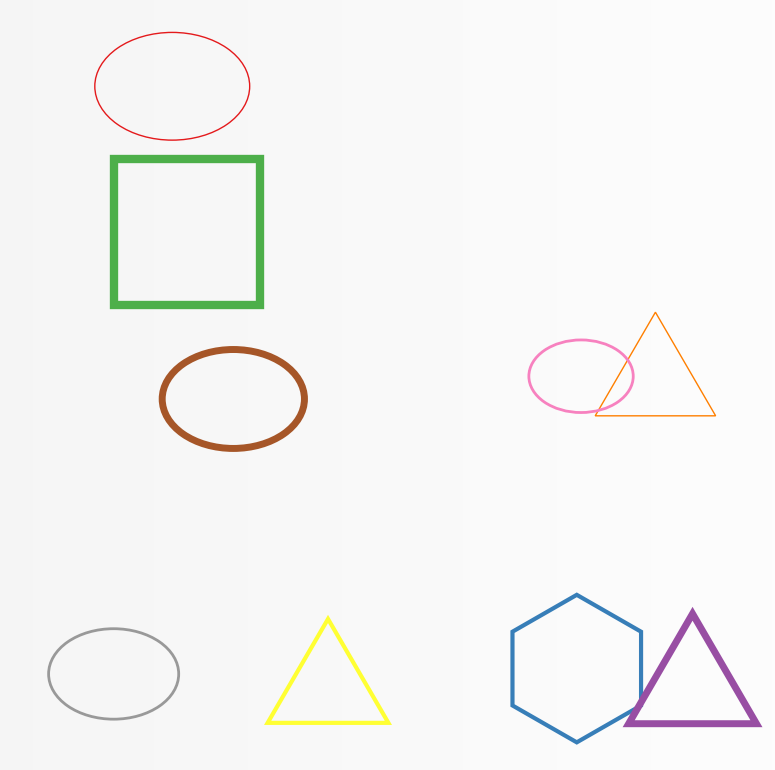[{"shape": "oval", "thickness": 0.5, "radius": 0.5, "center": [0.222, 0.888]}, {"shape": "hexagon", "thickness": 1.5, "radius": 0.48, "center": [0.744, 0.132]}, {"shape": "square", "thickness": 3, "radius": 0.47, "center": [0.241, 0.699]}, {"shape": "triangle", "thickness": 2.5, "radius": 0.48, "center": [0.894, 0.108]}, {"shape": "triangle", "thickness": 0.5, "radius": 0.45, "center": [0.846, 0.505]}, {"shape": "triangle", "thickness": 1.5, "radius": 0.45, "center": [0.423, 0.106]}, {"shape": "oval", "thickness": 2.5, "radius": 0.46, "center": [0.301, 0.482]}, {"shape": "oval", "thickness": 1, "radius": 0.34, "center": [0.75, 0.511]}, {"shape": "oval", "thickness": 1, "radius": 0.42, "center": [0.147, 0.125]}]